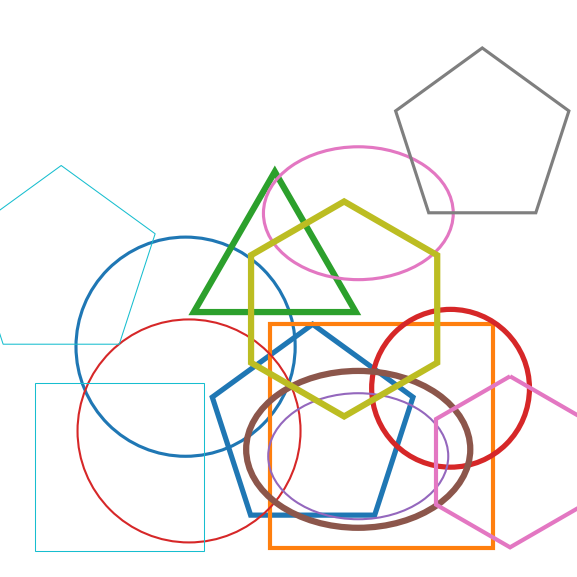[{"shape": "circle", "thickness": 1.5, "radius": 0.95, "center": [0.321, 0.399]}, {"shape": "pentagon", "thickness": 2.5, "radius": 0.91, "center": [0.541, 0.255]}, {"shape": "square", "thickness": 2, "radius": 0.97, "center": [0.661, 0.244]}, {"shape": "triangle", "thickness": 3, "radius": 0.81, "center": [0.476, 0.54]}, {"shape": "circle", "thickness": 1, "radius": 0.97, "center": [0.327, 0.253]}, {"shape": "circle", "thickness": 2.5, "radius": 0.68, "center": [0.78, 0.327]}, {"shape": "oval", "thickness": 1, "radius": 0.78, "center": [0.62, 0.209]}, {"shape": "oval", "thickness": 3, "radius": 0.97, "center": [0.62, 0.221]}, {"shape": "hexagon", "thickness": 2, "radius": 0.74, "center": [0.883, 0.199]}, {"shape": "oval", "thickness": 1.5, "radius": 0.82, "center": [0.621, 0.63]}, {"shape": "pentagon", "thickness": 1.5, "radius": 0.79, "center": [0.835, 0.758]}, {"shape": "hexagon", "thickness": 3, "radius": 0.93, "center": [0.596, 0.464]}, {"shape": "pentagon", "thickness": 0.5, "radius": 0.86, "center": [0.106, 0.541]}, {"shape": "square", "thickness": 0.5, "radius": 0.73, "center": [0.206, 0.191]}]